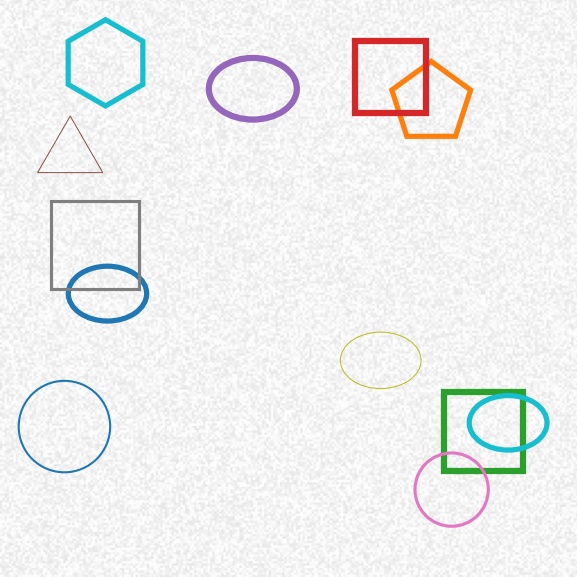[{"shape": "circle", "thickness": 1, "radius": 0.4, "center": [0.112, 0.26]}, {"shape": "oval", "thickness": 2.5, "radius": 0.34, "center": [0.186, 0.491]}, {"shape": "pentagon", "thickness": 2.5, "radius": 0.36, "center": [0.747, 0.821]}, {"shape": "square", "thickness": 3, "radius": 0.34, "center": [0.837, 0.252]}, {"shape": "square", "thickness": 3, "radius": 0.31, "center": [0.676, 0.866]}, {"shape": "oval", "thickness": 3, "radius": 0.38, "center": [0.438, 0.845]}, {"shape": "triangle", "thickness": 0.5, "radius": 0.33, "center": [0.122, 0.733]}, {"shape": "circle", "thickness": 1.5, "radius": 0.32, "center": [0.782, 0.151]}, {"shape": "square", "thickness": 1.5, "radius": 0.38, "center": [0.165, 0.575]}, {"shape": "oval", "thickness": 0.5, "radius": 0.35, "center": [0.659, 0.375]}, {"shape": "hexagon", "thickness": 2.5, "radius": 0.37, "center": [0.183, 0.89]}, {"shape": "oval", "thickness": 2.5, "radius": 0.34, "center": [0.88, 0.267]}]